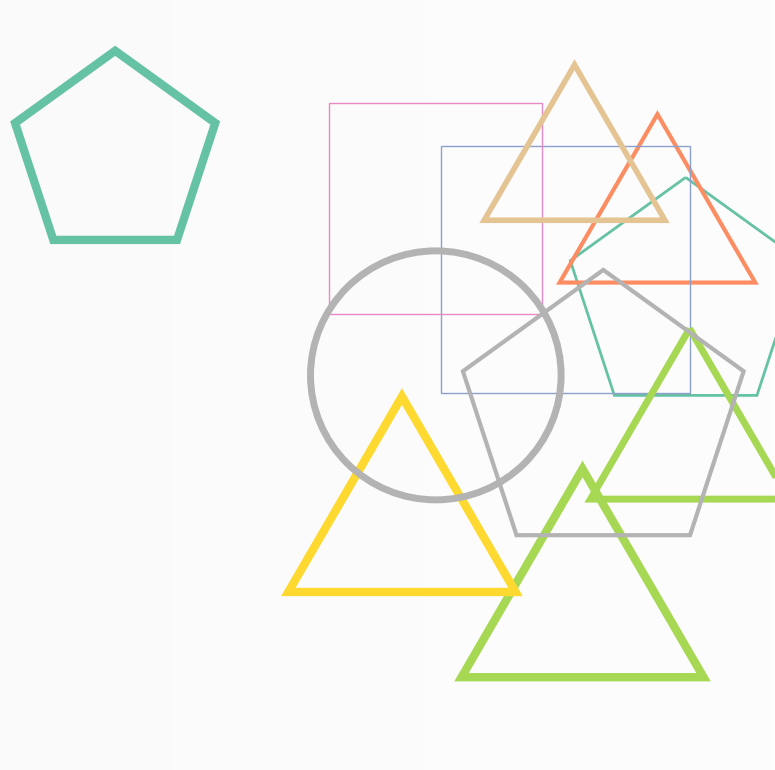[{"shape": "pentagon", "thickness": 1, "radius": 0.78, "center": [0.885, 0.613]}, {"shape": "pentagon", "thickness": 3, "radius": 0.68, "center": [0.149, 0.798]}, {"shape": "triangle", "thickness": 1.5, "radius": 0.73, "center": [0.848, 0.706]}, {"shape": "square", "thickness": 0.5, "radius": 0.8, "center": [0.729, 0.65]}, {"shape": "square", "thickness": 0.5, "radius": 0.69, "center": [0.562, 0.729]}, {"shape": "triangle", "thickness": 2.5, "radius": 0.74, "center": [0.89, 0.426]}, {"shape": "triangle", "thickness": 3, "radius": 0.9, "center": [0.752, 0.211]}, {"shape": "triangle", "thickness": 3, "radius": 0.85, "center": [0.519, 0.316]}, {"shape": "triangle", "thickness": 2, "radius": 0.67, "center": [0.741, 0.781]}, {"shape": "circle", "thickness": 2.5, "radius": 0.81, "center": [0.562, 0.513]}, {"shape": "pentagon", "thickness": 1.5, "radius": 0.95, "center": [0.778, 0.459]}]